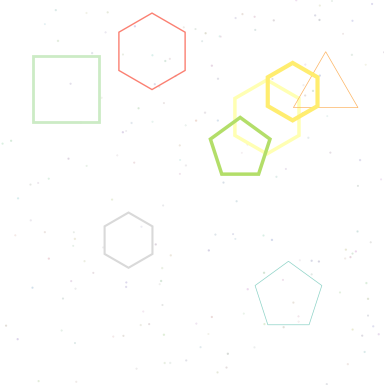[{"shape": "pentagon", "thickness": 0.5, "radius": 0.46, "center": [0.749, 0.23]}, {"shape": "hexagon", "thickness": 2.5, "radius": 0.48, "center": [0.693, 0.696]}, {"shape": "hexagon", "thickness": 1, "radius": 0.5, "center": [0.395, 0.867]}, {"shape": "triangle", "thickness": 0.5, "radius": 0.48, "center": [0.846, 0.769]}, {"shape": "pentagon", "thickness": 2.5, "radius": 0.41, "center": [0.624, 0.614]}, {"shape": "hexagon", "thickness": 1.5, "radius": 0.36, "center": [0.334, 0.376]}, {"shape": "square", "thickness": 2, "radius": 0.43, "center": [0.171, 0.769]}, {"shape": "hexagon", "thickness": 3, "radius": 0.37, "center": [0.76, 0.762]}]